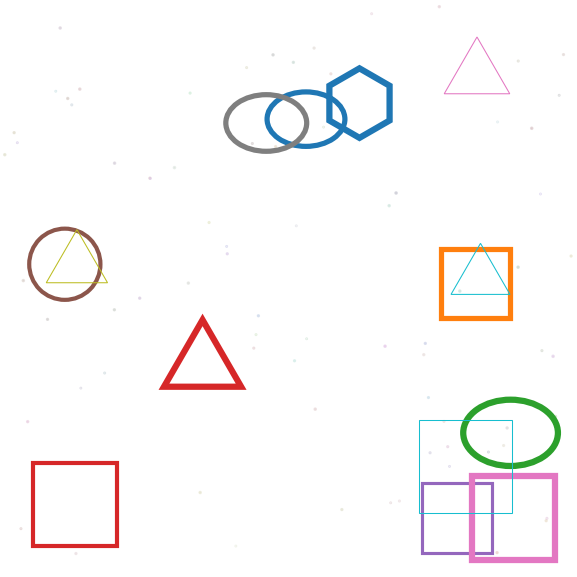[{"shape": "oval", "thickness": 2.5, "radius": 0.34, "center": [0.53, 0.793]}, {"shape": "hexagon", "thickness": 3, "radius": 0.3, "center": [0.622, 0.821]}, {"shape": "square", "thickness": 2.5, "radius": 0.3, "center": [0.823, 0.509]}, {"shape": "oval", "thickness": 3, "radius": 0.41, "center": [0.884, 0.25]}, {"shape": "triangle", "thickness": 3, "radius": 0.39, "center": [0.351, 0.368]}, {"shape": "square", "thickness": 2, "radius": 0.36, "center": [0.13, 0.126]}, {"shape": "square", "thickness": 1.5, "radius": 0.3, "center": [0.791, 0.102]}, {"shape": "circle", "thickness": 2, "radius": 0.31, "center": [0.112, 0.542]}, {"shape": "square", "thickness": 3, "radius": 0.36, "center": [0.889, 0.102]}, {"shape": "triangle", "thickness": 0.5, "radius": 0.33, "center": [0.826, 0.87]}, {"shape": "oval", "thickness": 2.5, "radius": 0.35, "center": [0.461, 0.786]}, {"shape": "triangle", "thickness": 0.5, "radius": 0.31, "center": [0.133, 0.54]}, {"shape": "square", "thickness": 0.5, "radius": 0.4, "center": [0.806, 0.191]}, {"shape": "triangle", "thickness": 0.5, "radius": 0.29, "center": [0.832, 0.519]}]